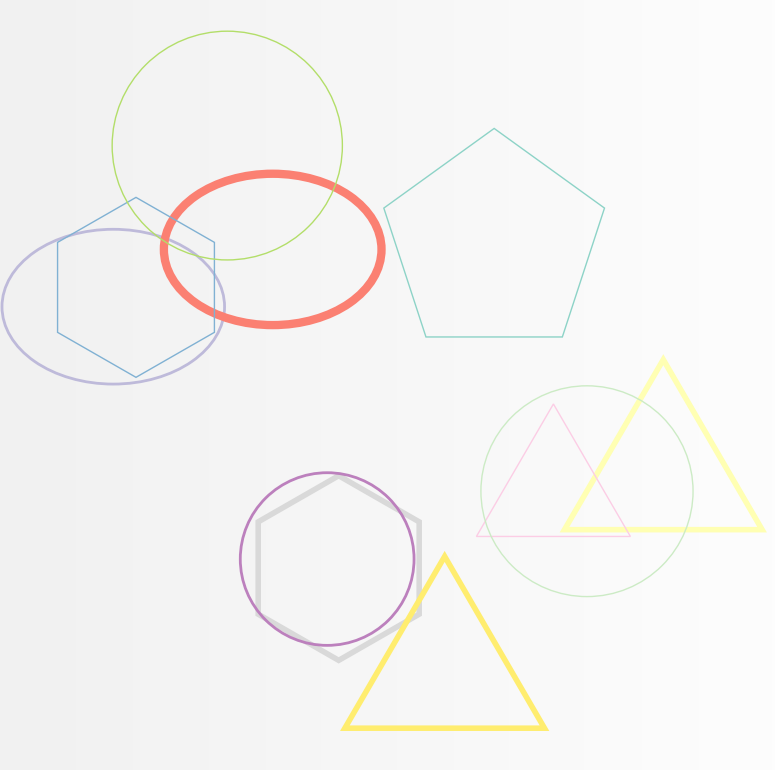[{"shape": "pentagon", "thickness": 0.5, "radius": 0.75, "center": [0.638, 0.683]}, {"shape": "triangle", "thickness": 2, "radius": 0.74, "center": [0.856, 0.386]}, {"shape": "oval", "thickness": 1, "radius": 0.72, "center": [0.146, 0.602]}, {"shape": "oval", "thickness": 3, "radius": 0.7, "center": [0.352, 0.676]}, {"shape": "hexagon", "thickness": 0.5, "radius": 0.58, "center": [0.175, 0.627]}, {"shape": "circle", "thickness": 0.5, "radius": 0.74, "center": [0.293, 0.811]}, {"shape": "triangle", "thickness": 0.5, "radius": 0.57, "center": [0.714, 0.361]}, {"shape": "hexagon", "thickness": 2, "radius": 0.6, "center": [0.437, 0.262]}, {"shape": "circle", "thickness": 1, "radius": 0.56, "center": [0.422, 0.274]}, {"shape": "circle", "thickness": 0.5, "radius": 0.68, "center": [0.757, 0.362]}, {"shape": "triangle", "thickness": 2, "radius": 0.74, "center": [0.574, 0.129]}]